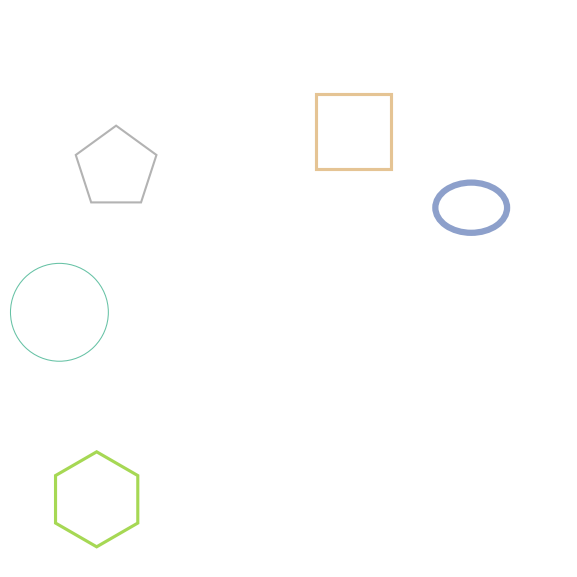[{"shape": "circle", "thickness": 0.5, "radius": 0.42, "center": [0.103, 0.458]}, {"shape": "oval", "thickness": 3, "radius": 0.31, "center": [0.816, 0.639]}, {"shape": "hexagon", "thickness": 1.5, "radius": 0.41, "center": [0.167, 0.135]}, {"shape": "square", "thickness": 1.5, "radius": 0.32, "center": [0.613, 0.771]}, {"shape": "pentagon", "thickness": 1, "radius": 0.37, "center": [0.201, 0.708]}]